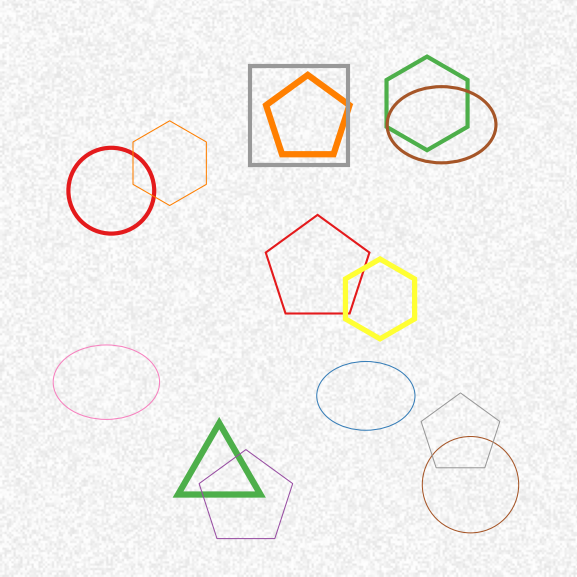[{"shape": "circle", "thickness": 2, "radius": 0.37, "center": [0.193, 0.669]}, {"shape": "pentagon", "thickness": 1, "radius": 0.47, "center": [0.55, 0.533]}, {"shape": "oval", "thickness": 0.5, "radius": 0.43, "center": [0.634, 0.314]}, {"shape": "triangle", "thickness": 3, "radius": 0.41, "center": [0.38, 0.184]}, {"shape": "hexagon", "thickness": 2, "radius": 0.41, "center": [0.739, 0.82]}, {"shape": "pentagon", "thickness": 0.5, "radius": 0.43, "center": [0.426, 0.135]}, {"shape": "pentagon", "thickness": 3, "radius": 0.38, "center": [0.533, 0.793]}, {"shape": "hexagon", "thickness": 0.5, "radius": 0.37, "center": [0.294, 0.717]}, {"shape": "hexagon", "thickness": 2.5, "radius": 0.35, "center": [0.658, 0.482]}, {"shape": "oval", "thickness": 1.5, "radius": 0.47, "center": [0.765, 0.783]}, {"shape": "circle", "thickness": 0.5, "radius": 0.42, "center": [0.815, 0.16]}, {"shape": "oval", "thickness": 0.5, "radius": 0.46, "center": [0.184, 0.337]}, {"shape": "square", "thickness": 2, "radius": 0.43, "center": [0.518, 0.799]}, {"shape": "pentagon", "thickness": 0.5, "radius": 0.36, "center": [0.797, 0.247]}]